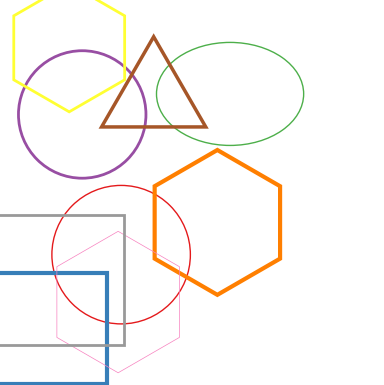[{"shape": "circle", "thickness": 1, "radius": 0.9, "center": [0.315, 0.339]}, {"shape": "square", "thickness": 3, "radius": 0.72, "center": [0.134, 0.147]}, {"shape": "oval", "thickness": 1, "radius": 0.96, "center": [0.598, 0.756]}, {"shape": "circle", "thickness": 2, "radius": 0.83, "center": [0.214, 0.703]}, {"shape": "hexagon", "thickness": 3, "radius": 0.94, "center": [0.565, 0.422]}, {"shape": "hexagon", "thickness": 2, "radius": 0.83, "center": [0.18, 0.876]}, {"shape": "triangle", "thickness": 2.5, "radius": 0.78, "center": [0.399, 0.748]}, {"shape": "hexagon", "thickness": 0.5, "radius": 0.92, "center": [0.307, 0.215]}, {"shape": "square", "thickness": 2, "radius": 0.84, "center": [0.154, 0.273]}]